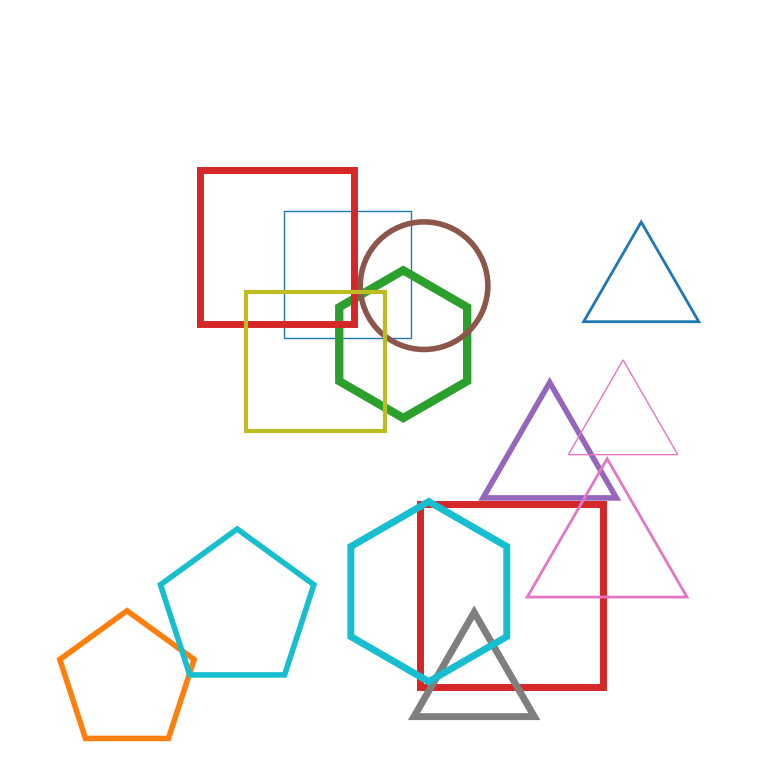[{"shape": "triangle", "thickness": 1, "radius": 0.43, "center": [0.833, 0.625]}, {"shape": "square", "thickness": 0.5, "radius": 0.41, "center": [0.451, 0.643]}, {"shape": "pentagon", "thickness": 2, "radius": 0.46, "center": [0.165, 0.115]}, {"shape": "hexagon", "thickness": 3, "radius": 0.48, "center": [0.524, 0.553]}, {"shape": "square", "thickness": 2.5, "radius": 0.6, "center": [0.665, 0.227]}, {"shape": "square", "thickness": 2.5, "radius": 0.5, "center": [0.36, 0.68]}, {"shape": "triangle", "thickness": 2, "radius": 0.5, "center": [0.714, 0.403]}, {"shape": "circle", "thickness": 2, "radius": 0.41, "center": [0.551, 0.629]}, {"shape": "triangle", "thickness": 1, "radius": 0.6, "center": [0.788, 0.284]}, {"shape": "triangle", "thickness": 0.5, "radius": 0.41, "center": [0.809, 0.451]}, {"shape": "triangle", "thickness": 2.5, "radius": 0.45, "center": [0.616, 0.114]}, {"shape": "square", "thickness": 1.5, "radius": 0.45, "center": [0.409, 0.53]}, {"shape": "hexagon", "thickness": 2.5, "radius": 0.58, "center": [0.557, 0.232]}, {"shape": "pentagon", "thickness": 2, "radius": 0.52, "center": [0.308, 0.208]}]